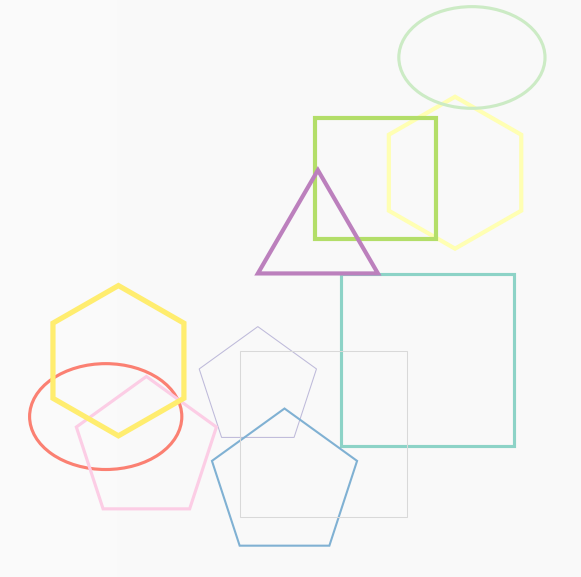[{"shape": "square", "thickness": 1.5, "radius": 0.74, "center": [0.736, 0.375]}, {"shape": "hexagon", "thickness": 2, "radius": 0.66, "center": [0.783, 0.7]}, {"shape": "pentagon", "thickness": 0.5, "radius": 0.53, "center": [0.444, 0.328]}, {"shape": "oval", "thickness": 1.5, "radius": 0.65, "center": [0.182, 0.278]}, {"shape": "pentagon", "thickness": 1, "radius": 0.66, "center": [0.489, 0.16]}, {"shape": "square", "thickness": 2, "radius": 0.52, "center": [0.646, 0.691]}, {"shape": "pentagon", "thickness": 1.5, "radius": 0.63, "center": [0.252, 0.221]}, {"shape": "square", "thickness": 0.5, "radius": 0.72, "center": [0.557, 0.248]}, {"shape": "triangle", "thickness": 2, "radius": 0.6, "center": [0.547, 0.585]}, {"shape": "oval", "thickness": 1.5, "radius": 0.63, "center": [0.812, 0.9]}, {"shape": "hexagon", "thickness": 2.5, "radius": 0.65, "center": [0.204, 0.375]}]